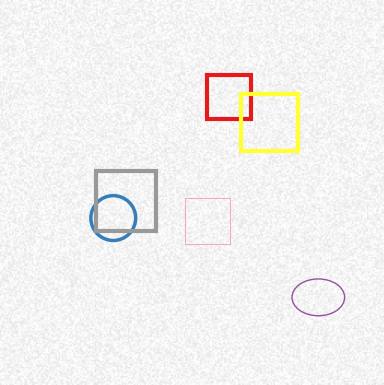[{"shape": "square", "thickness": 3, "radius": 0.29, "center": [0.595, 0.749]}, {"shape": "circle", "thickness": 2.5, "radius": 0.29, "center": [0.294, 0.434]}, {"shape": "oval", "thickness": 1, "radius": 0.34, "center": [0.827, 0.228]}, {"shape": "square", "thickness": 3, "radius": 0.37, "center": [0.7, 0.682]}, {"shape": "square", "thickness": 0.5, "radius": 0.3, "center": [0.539, 0.426]}, {"shape": "square", "thickness": 3, "radius": 0.39, "center": [0.328, 0.478]}]